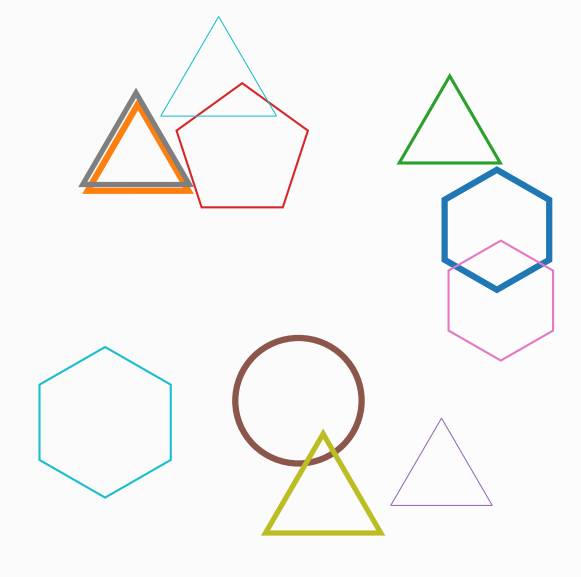[{"shape": "hexagon", "thickness": 3, "radius": 0.52, "center": [0.855, 0.601]}, {"shape": "triangle", "thickness": 3, "radius": 0.5, "center": [0.237, 0.719]}, {"shape": "triangle", "thickness": 1.5, "radius": 0.5, "center": [0.774, 0.767]}, {"shape": "pentagon", "thickness": 1, "radius": 0.59, "center": [0.417, 0.736]}, {"shape": "triangle", "thickness": 0.5, "radius": 0.5, "center": [0.76, 0.174]}, {"shape": "circle", "thickness": 3, "radius": 0.54, "center": [0.513, 0.305]}, {"shape": "hexagon", "thickness": 1, "radius": 0.52, "center": [0.862, 0.479]}, {"shape": "triangle", "thickness": 2.5, "radius": 0.53, "center": [0.234, 0.733]}, {"shape": "triangle", "thickness": 2.5, "radius": 0.57, "center": [0.556, 0.133]}, {"shape": "hexagon", "thickness": 1, "radius": 0.65, "center": [0.181, 0.268]}, {"shape": "triangle", "thickness": 0.5, "radius": 0.57, "center": [0.376, 0.856]}]